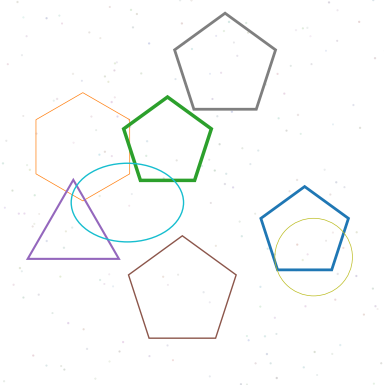[{"shape": "pentagon", "thickness": 2, "radius": 0.6, "center": [0.791, 0.396]}, {"shape": "hexagon", "thickness": 0.5, "radius": 0.7, "center": [0.215, 0.619]}, {"shape": "pentagon", "thickness": 2.5, "radius": 0.6, "center": [0.435, 0.628]}, {"shape": "triangle", "thickness": 1.5, "radius": 0.68, "center": [0.19, 0.396]}, {"shape": "pentagon", "thickness": 1, "radius": 0.73, "center": [0.474, 0.241]}, {"shape": "pentagon", "thickness": 2, "radius": 0.69, "center": [0.585, 0.828]}, {"shape": "circle", "thickness": 0.5, "radius": 0.5, "center": [0.815, 0.332]}, {"shape": "oval", "thickness": 1, "radius": 0.73, "center": [0.331, 0.474]}]